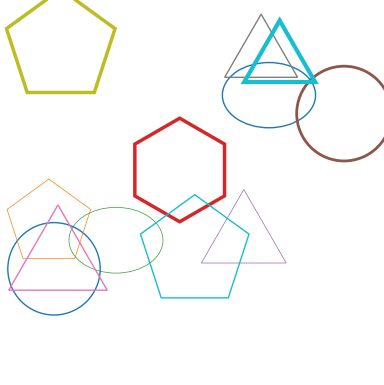[{"shape": "oval", "thickness": 1, "radius": 0.61, "center": [0.699, 0.753]}, {"shape": "circle", "thickness": 1, "radius": 0.6, "center": [0.14, 0.302]}, {"shape": "pentagon", "thickness": 0.5, "radius": 0.57, "center": [0.127, 0.421]}, {"shape": "oval", "thickness": 0.5, "radius": 0.61, "center": [0.301, 0.376]}, {"shape": "hexagon", "thickness": 2.5, "radius": 0.67, "center": [0.467, 0.558]}, {"shape": "triangle", "thickness": 0.5, "radius": 0.64, "center": [0.633, 0.38]}, {"shape": "circle", "thickness": 2, "radius": 0.62, "center": [0.894, 0.705]}, {"shape": "triangle", "thickness": 1, "radius": 0.74, "center": [0.151, 0.32]}, {"shape": "triangle", "thickness": 1, "radius": 0.55, "center": [0.678, 0.854]}, {"shape": "pentagon", "thickness": 2.5, "radius": 0.74, "center": [0.158, 0.88]}, {"shape": "pentagon", "thickness": 1, "radius": 0.74, "center": [0.506, 0.346]}, {"shape": "triangle", "thickness": 3, "radius": 0.53, "center": [0.726, 0.84]}]